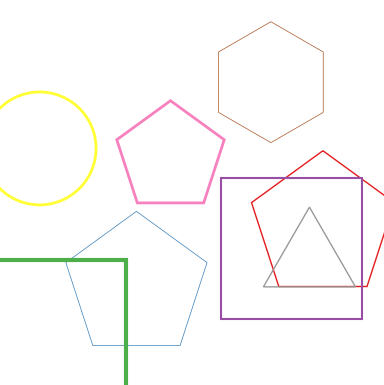[{"shape": "pentagon", "thickness": 1, "radius": 0.97, "center": [0.839, 0.414]}, {"shape": "pentagon", "thickness": 0.5, "radius": 0.96, "center": [0.354, 0.258]}, {"shape": "square", "thickness": 3, "radius": 0.91, "center": [0.145, 0.142]}, {"shape": "square", "thickness": 1.5, "radius": 0.92, "center": [0.757, 0.355]}, {"shape": "circle", "thickness": 2, "radius": 0.73, "center": [0.103, 0.615]}, {"shape": "hexagon", "thickness": 0.5, "radius": 0.78, "center": [0.704, 0.787]}, {"shape": "pentagon", "thickness": 2, "radius": 0.73, "center": [0.443, 0.592]}, {"shape": "triangle", "thickness": 1, "radius": 0.69, "center": [0.804, 0.324]}]